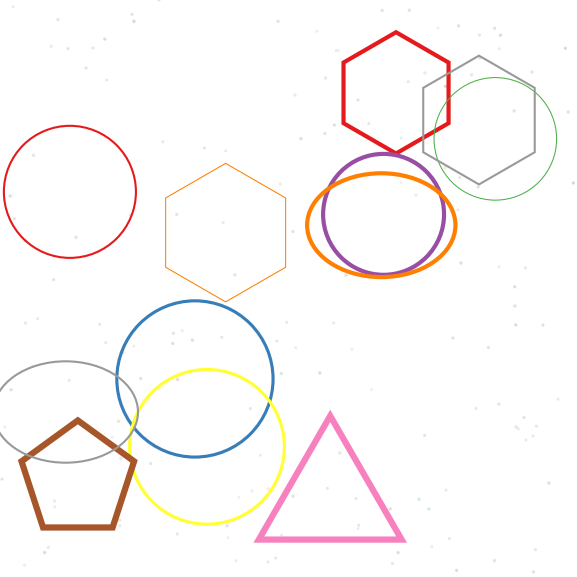[{"shape": "circle", "thickness": 1, "radius": 0.57, "center": [0.121, 0.667]}, {"shape": "hexagon", "thickness": 2, "radius": 0.53, "center": [0.686, 0.838]}, {"shape": "circle", "thickness": 1.5, "radius": 0.68, "center": [0.338, 0.343]}, {"shape": "circle", "thickness": 0.5, "radius": 0.53, "center": [0.858, 0.759]}, {"shape": "circle", "thickness": 2, "radius": 0.52, "center": [0.664, 0.628]}, {"shape": "hexagon", "thickness": 0.5, "radius": 0.6, "center": [0.391, 0.596]}, {"shape": "oval", "thickness": 2, "radius": 0.64, "center": [0.66, 0.609]}, {"shape": "circle", "thickness": 1.5, "radius": 0.67, "center": [0.358, 0.225]}, {"shape": "pentagon", "thickness": 3, "radius": 0.51, "center": [0.135, 0.169]}, {"shape": "triangle", "thickness": 3, "radius": 0.71, "center": [0.572, 0.136]}, {"shape": "oval", "thickness": 1, "radius": 0.63, "center": [0.114, 0.286]}, {"shape": "hexagon", "thickness": 1, "radius": 0.56, "center": [0.829, 0.791]}]